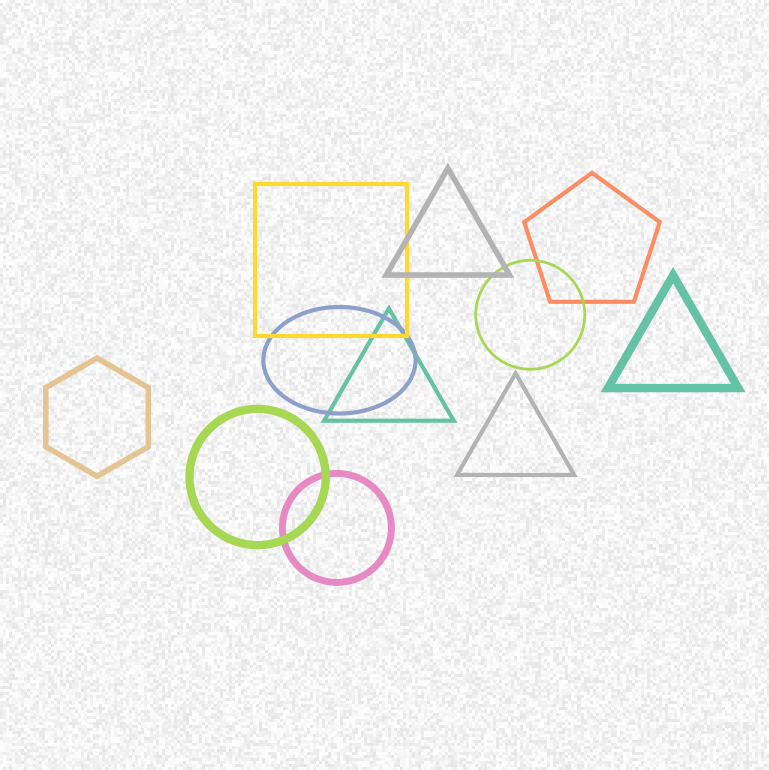[{"shape": "triangle", "thickness": 1.5, "radius": 0.49, "center": [0.505, 0.502]}, {"shape": "triangle", "thickness": 3, "radius": 0.49, "center": [0.874, 0.545]}, {"shape": "pentagon", "thickness": 1.5, "radius": 0.46, "center": [0.769, 0.683]}, {"shape": "oval", "thickness": 1.5, "radius": 0.49, "center": [0.441, 0.532]}, {"shape": "circle", "thickness": 2.5, "radius": 0.35, "center": [0.438, 0.314]}, {"shape": "circle", "thickness": 1, "radius": 0.35, "center": [0.689, 0.591]}, {"shape": "circle", "thickness": 3, "radius": 0.44, "center": [0.335, 0.381]}, {"shape": "square", "thickness": 1.5, "radius": 0.49, "center": [0.429, 0.662]}, {"shape": "hexagon", "thickness": 2, "radius": 0.38, "center": [0.126, 0.458]}, {"shape": "triangle", "thickness": 1.5, "radius": 0.44, "center": [0.67, 0.427]}, {"shape": "triangle", "thickness": 2, "radius": 0.46, "center": [0.582, 0.689]}]